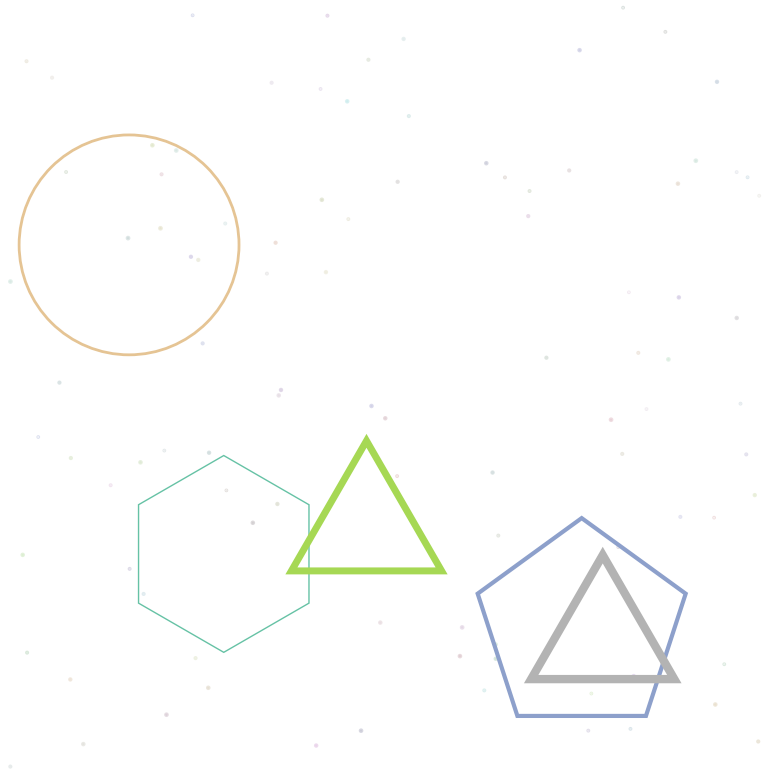[{"shape": "hexagon", "thickness": 0.5, "radius": 0.64, "center": [0.291, 0.281]}, {"shape": "pentagon", "thickness": 1.5, "radius": 0.71, "center": [0.755, 0.185]}, {"shape": "triangle", "thickness": 2.5, "radius": 0.56, "center": [0.476, 0.315]}, {"shape": "circle", "thickness": 1, "radius": 0.71, "center": [0.168, 0.682]}, {"shape": "triangle", "thickness": 3, "radius": 0.54, "center": [0.783, 0.172]}]